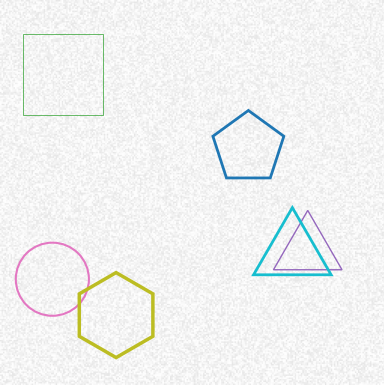[{"shape": "pentagon", "thickness": 2, "radius": 0.48, "center": [0.645, 0.616]}, {"shape": "square", "thickness": 0.5, "radius": 0.52, "center": [0.164, 0.806]}, {"shape": "triangle", "thickness": 1, "radius": 0.51, "center": [0.799, 0.351]}, {"shape": "circle", "thickness": 1.5, "radius": 0.47, "center": [0.136, 0.275]}, {"shape": "hexagon", "thickness": 2.5, "radius": 0.55, "center": [0.302, 0.182]}, {"shape": "triangle", "thickness": 2, "radius": 0.58, "center": [0.759, 0.344]}]